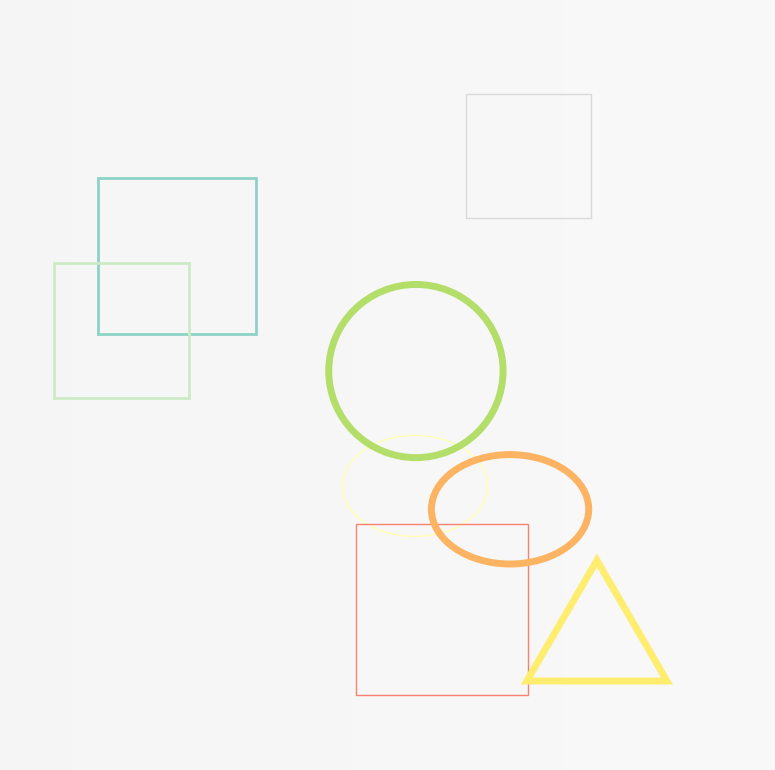[{"shape": "square", "thickness": 1, "radius": 0.51, "center": [0.229, 0.667]}, {"shape": "oval", "thickness": 0.5, "radius": 0.47, "center": [0.535, 0.369]}, {"shape": "square", "thickness": 0.5, "radius": 0.56, "center": [0.57, 0.208]}, {"shape": "oval", "thickness": 2.5, "radius": 0.51, "center": [0.658, 0.339]}, {"shape": "circle", "thickness": 2.5, "radius": 0.56, "center": [0.537, 0.518]}, {"shape": "square", "thickness": 0.5, "radius": 0.4, "center": [0.682, 0.797]}, {"shape": "square", "thickness": 1, "radius": 0.44, "center": [0.157, 0.571]}, {"shape": "triangle", "thickness": 2.5, "radius": 0.52, "center": [0.77, 0.168]}]